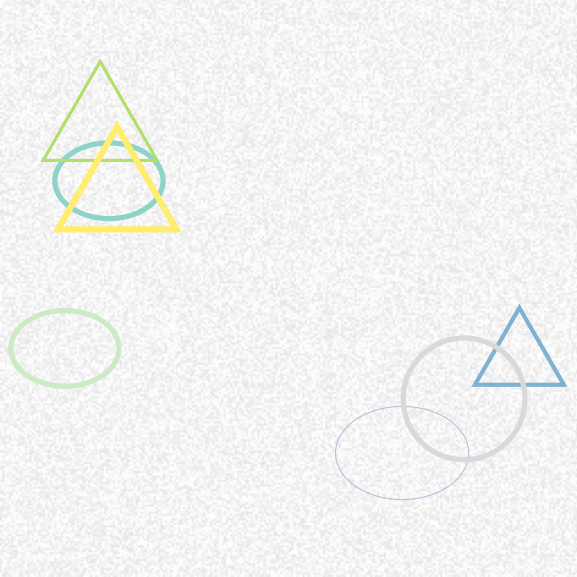[{"shape": "oval", "thickness": 2.5, "radius": 0.47, "center": [0.189, 0.686]}, {"shape": "oval", "thickness": 0.5, "radius": 0.58, "center": [0.696, 0.215]}, {"shape": "triangle", "thickness": 2, "radius": 0.44, "center": [0.899, 0.377]}, {"shape": "triangle", "thickness": 1.5, "radius": 0.57, "center": [0.173, 0.778]}, {"shape": "circle", "thickness": 2.5, "radius": 0.53, "center": [0.804, 0.308]}, {"shape": "oval", "thickness": 2.5, "radius": 0.47, "center": [0.112, 0.396]}, {"shape": "triangle", "thickness": 3, "radius": 0.59, "center": [0.203, 0.661]}]